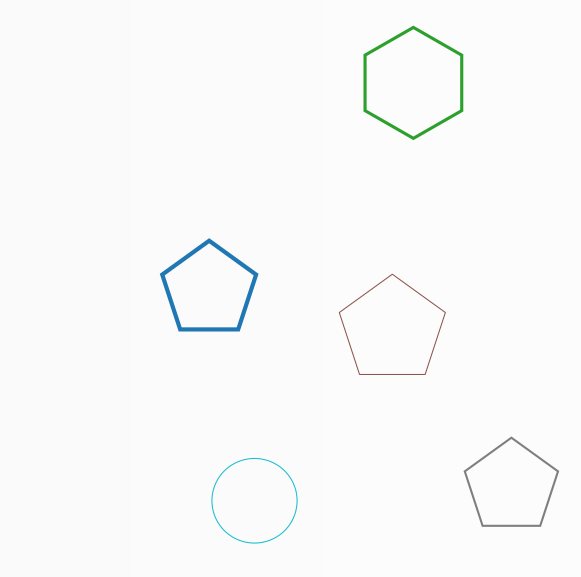[{"shape": "pentagon", "thickness": 2, "radius": 0.42, "center": [0.36, 0.497]}, {"shape": "hexagon", "thickness": 1.5, "radius": 0.48, "center": [0.711, 0.856]}, {"shape": "pentagon", "thickness": 0.5, "radius": 0.48, "center": [0.675, 0.428]}, {"shape": "pentagon", "thickness": 1, "radius": 0.42, "center": [0.88, 0.157]}, {"shape": "circle", "thickness": 0.5, "radius": 0.37, "center": [0.438, 0.132]}]